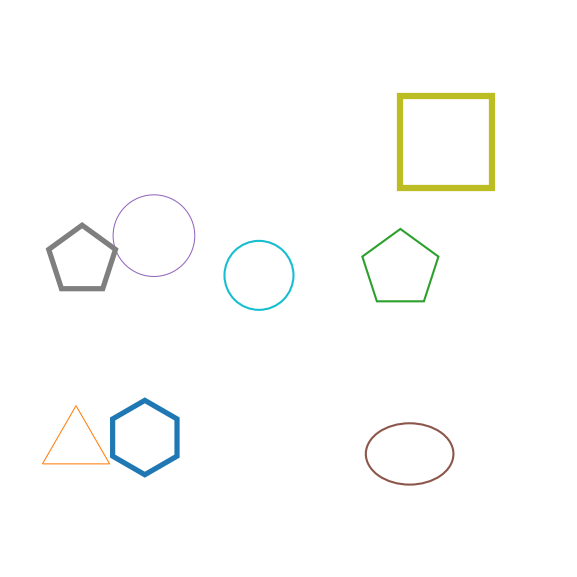[{"shape": "hexagon", "thickness": 2.5, "radius": 0.32, "center": [0.251, 0.241]}, {"shape": "triangle", "thickness": 0.5, "radius": 0.34, "center": [0.132, 0.229]}, {"shape": "pentagon", "thickness": 1, "radius": 0.35, "center": [0.693, 0.533]}, {"shape": "circle", "thickness": 0.5, "radius": 0.35, "center": [0.267, 0.591]}, {"shape": "oval", "thickness": 1, "radius": 0.38, "center": [0.709, 0.213]}, {"shape": "pentagon", "thickness": 2.5, "radius": 0.3, "center": [0.142, 0.548]}, {"shape": "square", "thickness": 3, "radius": 0.4, "center": [0.772, 0.753]}, {"shape": "circle", "thickness": 1, "radius": 0.3, "center": [0.448, 0.522]}]